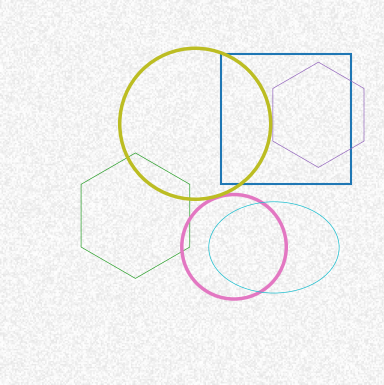[{"shape": "square", "thickness": 1.5, "radius": 0.85, "center": [0.742, 0.692]}, {"shape": "hexagon", "thickness": 0.5, "radius": 0.81, "center": [0.352, 0.44]}, {"shape": "hexagon", "thickness": 0.5, "radius": 0.68, "center": [0.827, 0.702]}, {"shape": "circle", "thickness": 2.5, "radius": 0.68, "center": [0.608, 0.359]}, {"shape": "circle", "thickness": 2.5, "radius": 0.98, "center": [0.507, 0.679]}, {"shape": "oval", "thickness": 0.5, "radius": 0.85, "center": [0.712, 0.357]}]